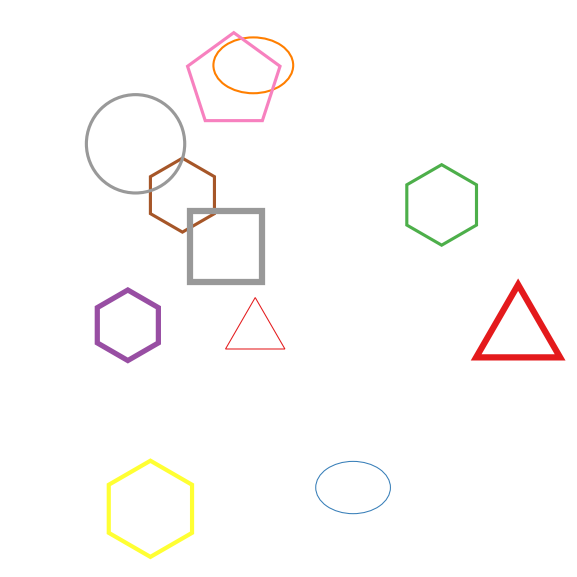[{"shape": "triangle", "thickness": 3, "radius": 0.42, "center": [0.897, 0.422]}, {"shape": "triangle", "thickness": 0.5, "radius": 0.3, "center": [0.442, 0.425]}, {"shape": "oval", "thickness": 0.5, "radius": 0.32, "center": [0.611, 0.155]}, {"shape": "hexagon", "thickness": 1.5, "radius": 0.35, "center": [0.765, 0.644]}, {"shape": "hexagon", "thickness": 2.5, "radius": 0.31, "center": [0.221, 0.436]}, {"shape": "oval", "thickness": 1, "radius": 0.35, "center": [0.439, 0.886]}, {"shape": "hexagon", "thickness": 2, "radius": 0.42, "center": [0.26, 0.118]}, {"shape": "hexagon", "thickness": 1.5, "radius": 0.32, "center": [0.316, 0.661]}, {"shape": "pentagon", "thickness": 1.5, "radius": 0.42, "center": [0.405, 0.858]}, {"shape": "square", "thickness": 3, "radius": 0.31, "center": [0.391, 0.572]}, {"shape": "circle", "thickness": 1.5, "radius": 0.43, "center": [0.235, 0.75]}]